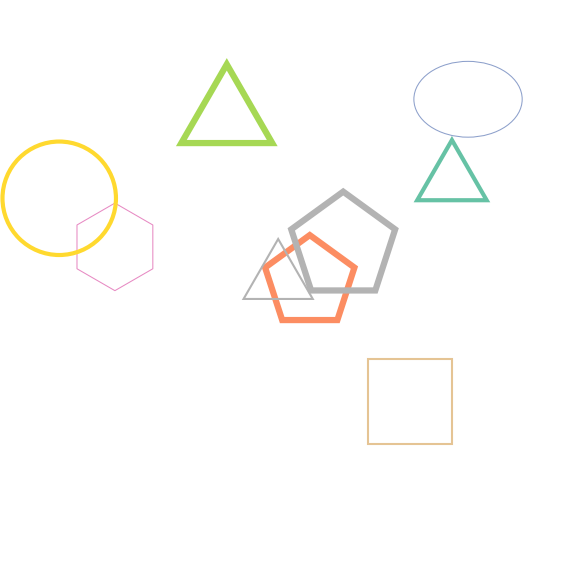[{"shape": "triangle", "thickness": 2, "radius": 0.35, "center": [0.783, 0.687]}, {"shape": "pentagon", "thickness": 3, "radius": 0.41, "center": [0.536, 0.511]}, {"shape": "oval", "thickness": 0.5, "radius": 0.47, "center": [0.81, 0.827]}, {"shape": "hexagon", "thickness": 0.5, "radius": 0.38, "center": [0.199, 0.572]}, {"shape": "triangle", "thickness": 3, "radius": 0.45, "center": [0.393, 0.797]}, {"shape": "circle", "thickness": 2, "radius": 0.49, "center": [0.103, 0.656]}, {"shape": "square", "thickness": 1, "radius": 0.37, "center": [0.71, 0.304]}, {"shape": "triangle", "thickness": 1, "radius": 0.35, "center": [0.482, 0.516]}, {"shape": "pentagon", "thickness": 3, "radius": 0.47, "center": [0.594, 0.573]}]